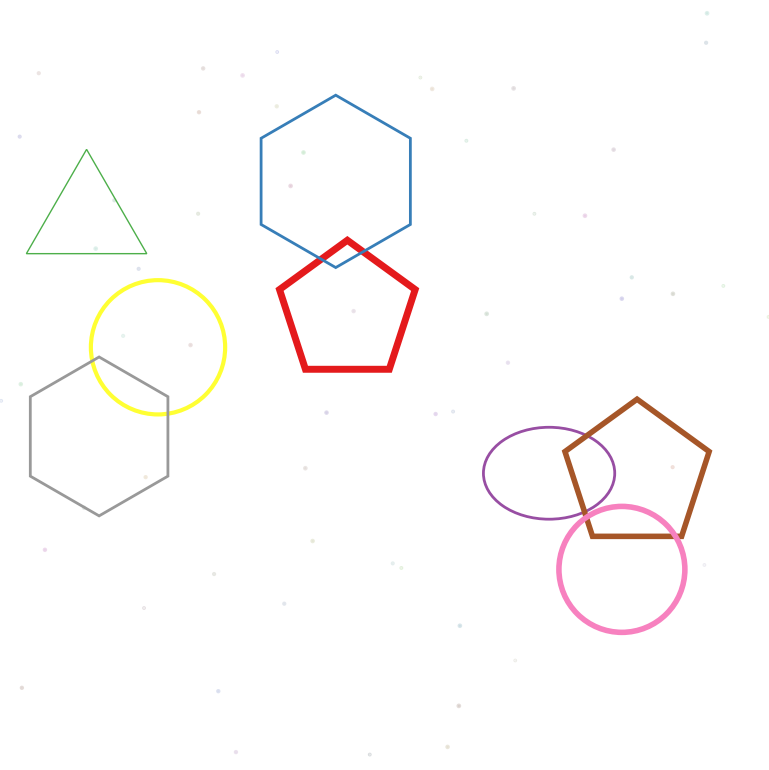[{"shape": "pentagon", "thickness": 2.5, "radius": 0.46, "center": [0.451, 0.595]}, {"shape": "hexagon", "thickness": 1, "radius": 0.56, "center": [0.436, 0.764]}, {"shape": "triangle", "thickness": 0.5, "radius": 0.45, "center": [0.112, 0.716]}, {"shape": "oval", "thickness": 1, "radius": 0.43, "center": [0.713, 0.385]}, {"shape": "circle", "thickness": 1.5, "radius": 0.44, "center": [0.205, 0.549]}, {"shape": "pentagon", "thickness": 2, "radius": 0.49, "center": [0.827, 0.383]}, {"shape": "circle", "thickness": 2, "radius": 0.41, "center": [0.808, 0.261]}, {"shape": "hexagon", "thickness": 1, "radius": 0.52, "center": [0.129, 0.433]}]